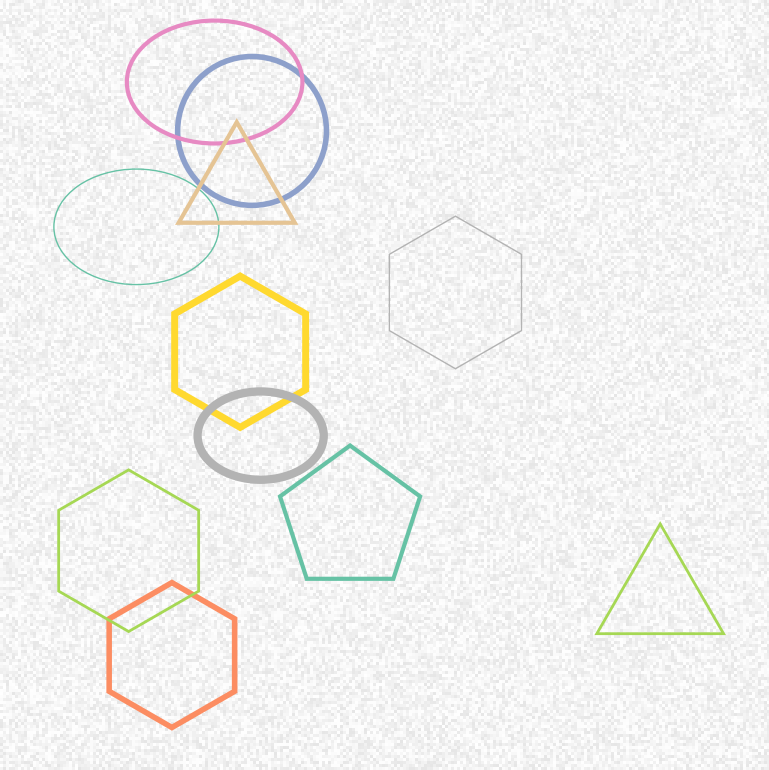[{"shape": "oval", "thickness": 0.5, "radius": 0.54, "center": [0.177, 0.705]}, {"shape": "pentagon", "thickness": 1.5, "radius": 0.48, "center": [0.455, 0.326]}, {"shape": "hexagon", "thickness": 2, "radius": 0.47, "center": [0.223, 0.149]}, {"shape": "circle", "thickness": 2, "radius": 0.48, "center": [0.327, 0.83]}, {"shape": "oval", "thickness": 1.5, "radius": 0.57, "center": [0.279, 0.893]}, {"shape": "triangle", "thickness": 1, "radius": 0.48, "center": [0.857, 0.225]}, {"shape": "hexagon", "thickness": 1, "radius": 0.52, "center": [0.167, 0.285]}, {"shape": "hexagon", "thickness": 2.5, "radius": 0.49, "center": [0.312, 0.543]}, {"shape": "triangle", "thickness": 1.5, "radius": 0.44, "center": [0.307, 0.754]}, {"shape": "oval", "thickness": 3, "radius": 0.41, "center": [0.339, 0.434]}, {"shape": "hexagon", "thickness": 0.5, "radius": 0.5, "center": [0.591, 0.62]}]